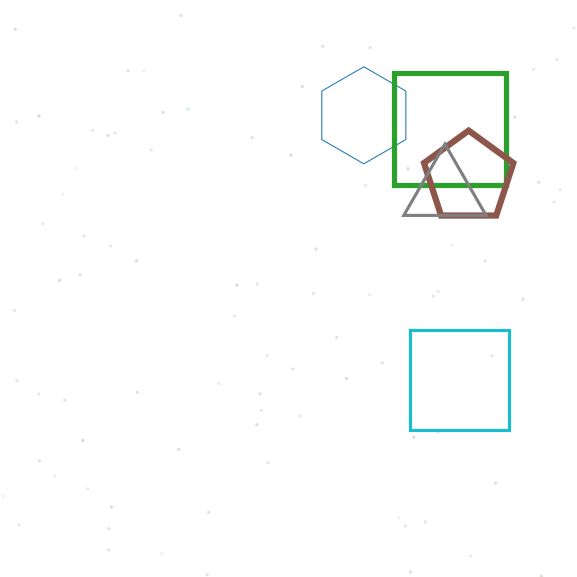[{"shape": "hexagon", "thickness": 0.5, "radius": 0.42, "center": [0.63, 0.799]}, {"shape": "square", "thickness": 2.5, "radius": 0.48, "center": [0.779, 0.777]}, {"shape": "pentagon", "thickness": 3, "radius": 0.41, "center": [0.812, 0.692]}, {"shape": "triangle", "thickness": 1.5, "radius": 0.41, "center": [0.77, 0.667]}, {"shape": "square", "thickness": 1.5, "radius": 0.43, "center": [0.796, 0.341]}]